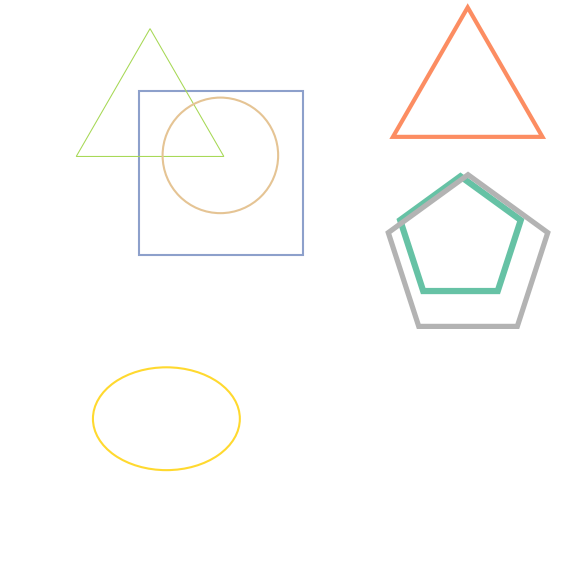[{"shape": "pentagon", "thickness": 3, "radius": 0.55, "center": [0.797, 0.584]}, {"shape": "triangle", "thickness": 2, "radius": 0.75, "center": [0.81, 0.837]}, {"shape": "square", "thickness": 1, "radius": 0.71, "center": [0.383, 0.699]}, {"shape": "triangle", "thickness": 0.5, "radius": 0.74, "center": [0.26, 0.802]}, {"shape": "oval", "thickness": 1, "radius": 0.64, "center": [0.288, 0.274]}, {"shape": "circle", "thickness": 1, "radius": 0.5, "center": [0.382, 0.73]}, {"shape": "pentagon", "thickness": 2.5, "radius": 0.73, "center": [0.81, 0.551]}]